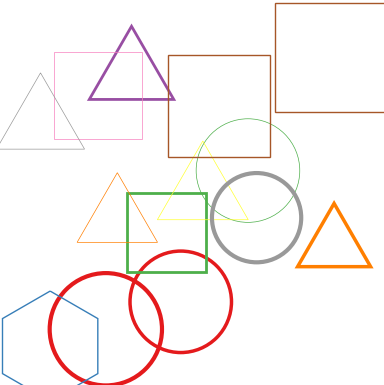[{"shape": "circle", "thickness": 2.5, "radius": 0.66, "center": [0.469, 0.216]}, {"shape": "circle", "thickness": 3, "radius": 0.73, "center": [0.275, 0.145]}, {"shape": "hexagon", "thickness": 1, "radius": 0.71, "center": [0.13, 0.101]}, {"shape": "square", "thickness": 2, "radius": 0.51, "center": [0.433, 0.396]}, {"shape": "circle", "thickness": 0.5, "radius": 0.67, "center": [0.644, 0.557]}, {"shape": "triangle", "thickness": 2, "radius": 0.63, "center": [0.342, 0.805]}, {"shape": "triangle", "thickness": 0.5, "radius": 0.6, "center": [0.305, 0.431]}, {"shape": "triangle", "thickness": 2.5, "radius": 0.55, "center": [0.868, 0.362]}, {"shape": "triangle", "thickness": 0.5, "radius": 0.68, "center": [0.527, 0.497]}, {"shape": "square", "thickness": 1, "radius": 0.67, "center": [0.569, 0.725]}, {"shape": "square", "thickness": 1, "radius": 0.71, "center": [0.857, 0.852]}, {"shape": "square", "thickness": 0.5, "radius": 0.57, "center": [0.254, 0.753]}, {"shape": "circle", "thickness": 3, "radius": 0.58, "center": [0.666, 0.435]}, {"shape": "triangle", "thickness": 0.5, "radius": 0.66, "center": [0.105, 0.679]}]